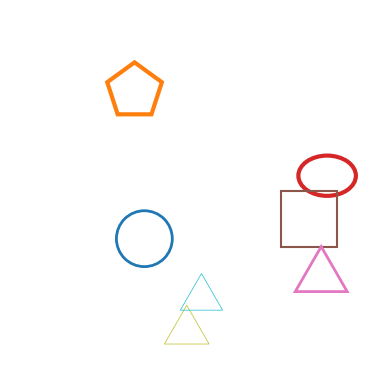[{"shape": "circle", "thickness": 2, "radius": 0.36, "center": [0.375, 0.38]}, {"shape": "pentagon", "thickness": 3, "radius": 0.37, "center": [0.35, 0.763]}, {"shape": "oval", "thickness": 3, "radius": 0.37, "center": [0.85, 0.544]}, {"shape": "square", "thickness": 1.5, "radius": 0.36, "center": [0.803, 0.43]}, {"shape": "triangle", "thickness": 2, "radius": 0.39, "center": [0.834, 0.282]}, {"shape": "triangle", "thickness": 0.5, "radius": 0.34, "center": [0.485, 0.14]}, {"shape": "triangle", "thickness": 0.5, "radius": 0.32, "center": [0.523, 0.226]}]